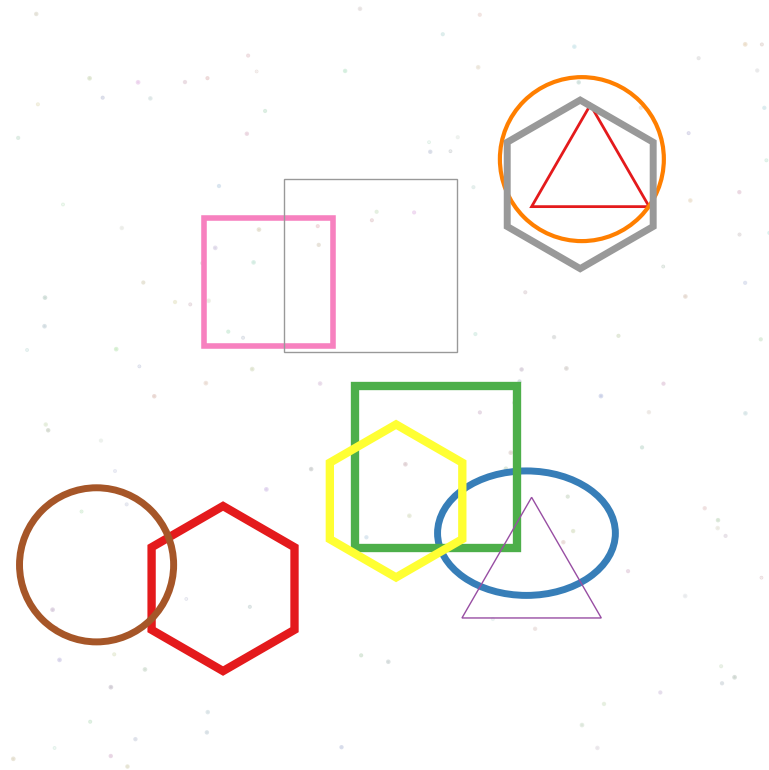[{"shape": "hexagon", "thickness": 3, "radius": 0.54, "center": [0.29, 0.236]}, {"shape": "triangle", "thickness": 1, "radius": 0.44, "center": [0.767, 0.776]}, {"shape": "oval", "thickness": 2.5, "radius": 0.58, "center": [0.684, 0.308]}, {"shape": "square", "thickness": 3, "radius": 0.52, "center": [0.566, 0.393]}, {"shape": "triangle", "thickness": 0.5, "radius": 0.52, "center": [0.69, 0.25]}, {"shape": "circle", "thickness": 1.5, "radius": 0.53, "center": [0.756, 0.793]}, {"shape": "hexagon", "thickness": 3, "radius": 0.5, "center": [0.514, 0.349]}, {"shape": "circle", "thickness": 2.5, "radius": 0.5, "center": [0.125, 0.266]}, {"shape": "square", "thickness": 2, "radius": 0.42, "center": [0.348, 0.634]}, {"shape": "square", "thickness": 0.5, "radius": 0.56, "center": [0.482, 0.656]}, {"shape": "hexagon", "thickness": 2.5, "radius": 0.55, "center": [0.754, 0.761]}]